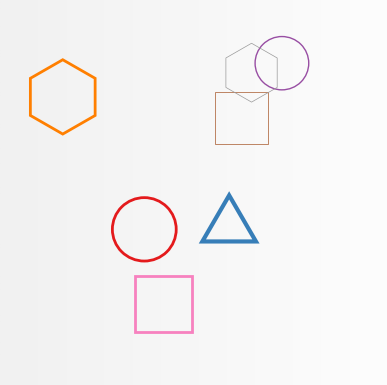[{"shape": "circle", "thickness": 2, "radius": 0.41, "center": [0.372, 0.404]}, {"shape": "triangle", "thickness": 3, "radius": 0.4, "center": [0.591, 0.413]}, {"shape": "circle", "thickness": 1, "radius": 0.35, "center": [0.728, 0.836]}, {"shape": "hexagon", "thickness": 2, "radius": 0.48, "center": [0.162, 0.748]}, {"shape": "square", "thickness": 0.5, "radius": 0.34, "center": [0.624, 0.693]}, {"shape": "square", "thickness": 2, "radius": 0.37, "center": [0.422, 0.21]}, {"shape": "hexagon", "thickness": 0.5, "radius": 0.38, "center": [0.649, 0.811]}]